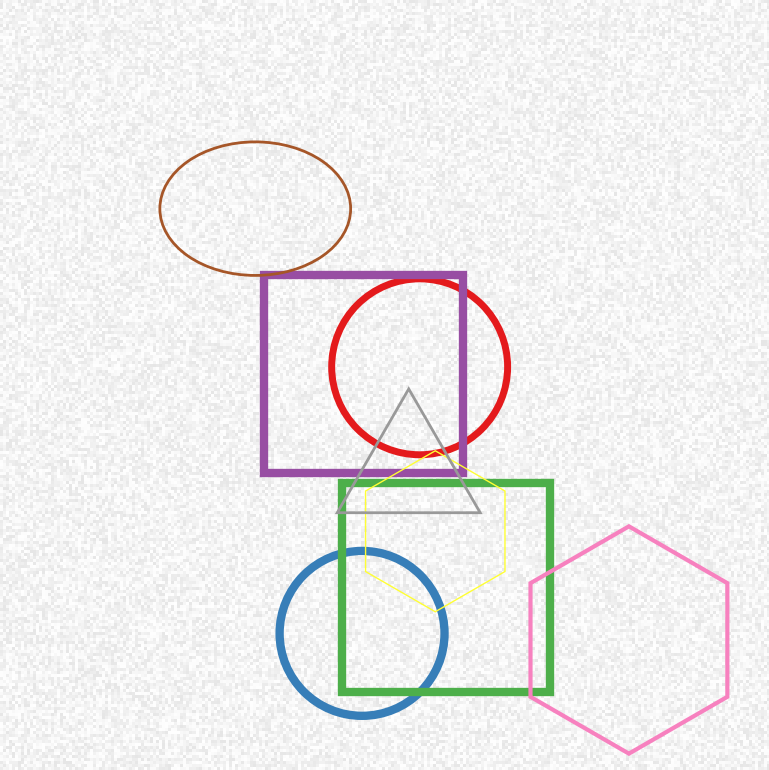[{"shape": "circle", "thickness": 2.5, "radius": 0.57, "center": [0.545, 0.524]}, {"shape": "circle", "thickness": 3, "radius": 0.54, "center": [0.47, 0.177]}, {"shape": "square", "thickness": 3, "radius": 0.68, "center": [0.579, 0.237]}, {"shape": "square", "thickness": 3, "radius": 0.64, "center": [0.472, 0.514]}, {"shape": "hexagon", "thickness": 0.5, "radius": 0.52, "center": [0.565, 0.31]}, {"shape": "oval", "thickness": 1, "radius": 0.62, "center": [0.331, 0.729]}, {"shape": "hexagon", "thickness": 1.5, "radius": 0.74, "center": [0.817, 0.169]}, {"shape": "triangle", "thickness": 1, "radius": 0.54, "center": [0.531, 0.388]}]